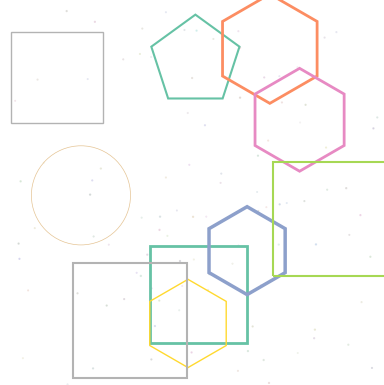[{"shape": "square", "thickness": 2, "radius": 0.63, "center": [0.516, 0.236]}, {"shape": "pentagon", "thickness": 1.5, "radius": 0.6, "center": [0.508, 0.842]}, {"shape": "hexagon", "thickness": 2, "radius": 0.71, "center": [0.701, 0.873]}, {"shape": "hexagon", "thickness": 2.5, "radius": 0.57, "center": [0.642, 0.349]}, {"shape": "hexagon", "thickness": 2, "radius": 0.67, "center": [0.778, 0.689]}, {"shape": "square", "thickness": 1.5, "radius": 0.74, "center": [0.858, 0.432]}, {"shape": "hexagon", "thickness": 1, "radius": 0.57, "center": [0.488, 0.16]}, {"shape": "circle", "thickness": 0.5, "radius": 0.64, "center": [0.21, 0.493]}, {"shape": "square", "thickness": 1.5, "radius": 0.74, "center": [0.338, 0.167]}, {"shape": "square", "thickness": 1, "radius": 0.6, "center": [0.148, 0.799]}]